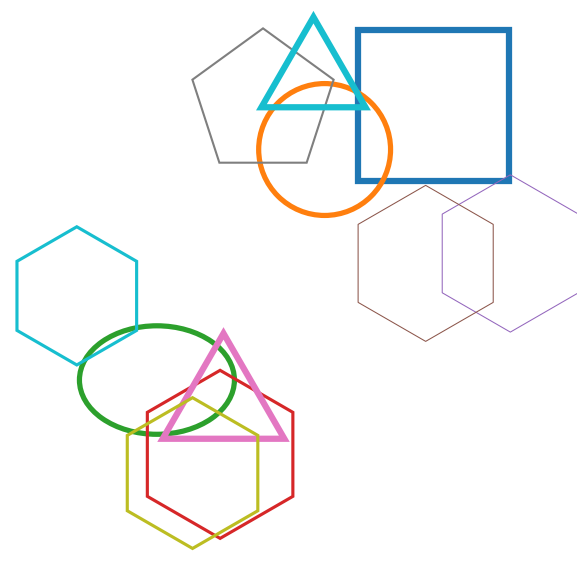[{"shape": "square", "thickness": 3, "radius": 0.65, "center": [0.75, 0.816]}, {"shape": "circle", "thickness": 2.5, "radius": 0.57, "center": [0.562, 0.74]}, {"shape": "oval", "thickness": 2.5, "radius": 0.67, "center": [0.272, 0.341]}, {"shape": "hexagon", "thickness": 1.5, "radius": 0.73, "center": [0.381, 0.212]}, {"shape": "hexagon", "thickness": 0.5, "radius": 0.68, "center": [0.884, 0.56]}, {"shape": "hexagon", "thickness": 0.5, "radius": 0.68, "center": [0.737, 0.543]}, {"shape": "triangle", "thickness": 3, "radius": 0.61, "center": [0.387, 0.3]}, {"shape": "pentagon", "thickness": 1, "radius": 0.64, "center": [0.455, 0.821]}, {"shape": "hexagon", "thickness": 1.5, "radius": 0.65, "center": [0.333, 0.18]}, {"shape": "triangle", "thickness": 3, "radius": 0.52, "center": [0.543, 0.865]}, {"shape": "hexagon", "thickness": 1.5, "radius": 0.6, "center": [0.133, 0.487]}]